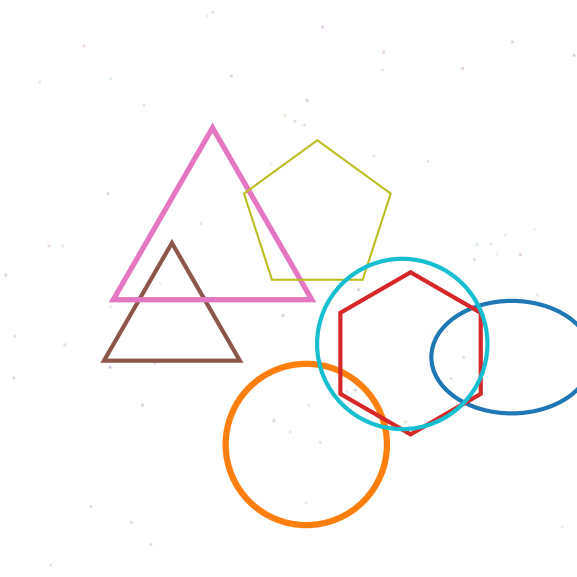[{"shape": "oval", "thickness": 2, "radius": 0.7, "center": [0.886, 0.381]}, {"shape": "circle", "thickness": 3, "radius": 0.7, "center": [0.53, 0.229]}, {"shape": "hexagon", "thickness": 2, "radius": 0.7, "center": [0.711, 0.387]}, {"shape": "triangle", "thickness": 2, "radius": 0.68, "center": [0.298, 0.443]}, {"shape": "triangle", "thickness": 2.5, "radius": 0.99, "center": [0.368, 0.579]}, {"shape": "pentagon", "thickness": 1, "radius": 0.67, "center": [0.549, 0.623]}, {"shape": "circle", "thickness": 2, "radius": 0.74, "center": [0.697, 0.404]}]